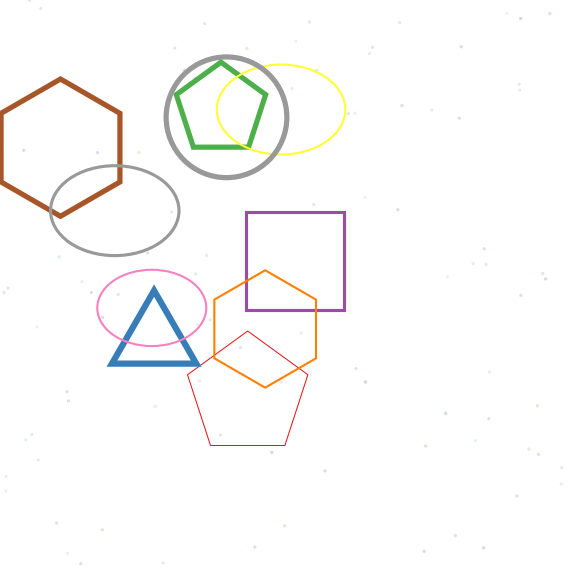[{"shape": "pentagon", "thickness": 0.5, "radius": 0.55, "center": [0.429, 0.316]}, {"shape": "triangle", "thickness": 3, "radius": 0.42, "center": [0.267, 0.412]}, {"shape": "pentagon", "thickness": 2.5, "radius": 0.41, "center": [0.383, 0.81]}, {"shape": "square", "thickness": 1.5, "radius": 0.42, "center": [0.511, 0.548]}, {"shape": "hexagon", "thickness": 1, "radius": 0.51, "center": [0.459, 0.43]}, {"shape": "oval", "thickness": 1, "radius": 0.56, "center": [0.487, 0.809]}, {"shape": "hexagon", "thickness": 2.5, "radius": 0.59, "center": [0.105, 0.743]}, {"shape": "oval", "thickness": 1, "radius": 0.47, "center": [0.263, 0.466]}, {"shape": "circle", "thickness": 2.5, "radius": 0.52, "center": [0.392, 0.796]}, {"shape": "oval", "thickness": 1.5, "radius": 0.56, "center": [0.199, 0.634]}]